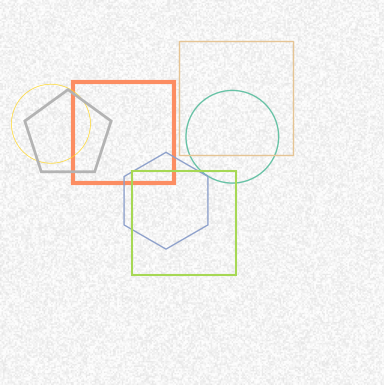[{"shape": "circle", "thickness": 1, "radius": 0.6, "center": [0.603, 0.645]}, {"shape": "square", "thickness": 3, "radius": 0.65, "center": [0.321, 0.656]}, {"shape": "hexagon", "thickness": 1, "radius": 0.63, "center": [0.431, 0.479]}, {"shape": "square", "thickness": 1.5, "radius": 0.68, "center": [0.478, 0.42]}, {"shape": "circle", "thickness": 0.5, "radius": 0.51, "center": [0.132, 0.679]}, {"shape": "square", "thickness": 1, "radius": 0.74, "center": [0.613, 0.746]}, {"shape": "pentagon", "thickness": 2, "radius": 0.59, "center": [0.177, 0.649]}]